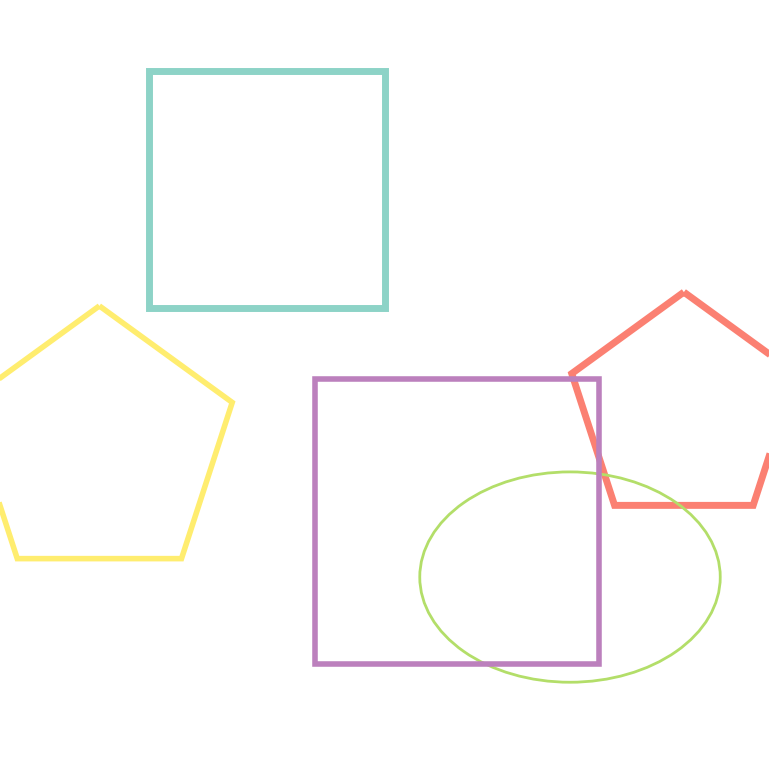[{"shape": "square", "thickness": 2.5, "radius": 0.77, "center": [0.347, 0.754]}, {"shape": "pentagon", "thickness": 2.5, "radius": 0.77, "center": [0.888, 0.468]}, {"shape": "oval", "thickness": 1, "radius": 0.98, "center": [0.74, 0.251]}, {"shape": "square", "thickness": 2, "radius": 0.93, "center": [0.594, 0.323]}, {"shape": "pentagon", "thickness": 2, "radius": 0.91, "center": [0.129, 0.421]}]